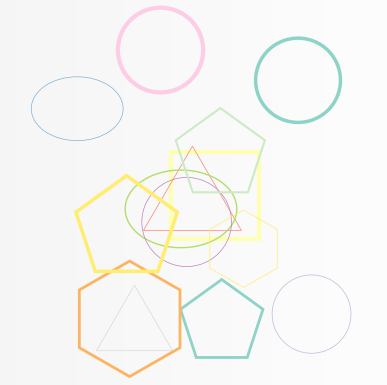[{"shape": "pentagon", "thickness": 2, "radius": 0.56, "center": [0.572, 0.162]}, {"shape": "circle", "thickness": 2.5, "radius": 0.55, "center": [0.769, 0.791]}, {"shape": "square", "thickness": 3, "radius": 0.57, "center": [0.555, 0.493]}, {"shape": "circle", "thickness": 0.5, "radius": 0.51, "center": [0.804, 0.184]}, {"shape": "triangle", "thickness": 0.5, "radius": 0.73, "center": [0.497, 0.474]}, {"shape": "oval", "thickness": 0.5, "radius": 0.59, "center": [0.199, 0.718]}, {"shape": "hexagon", "thickness": 2, "radius": 0.75, "center": [0.335, 0.172]}, {"shape": "oval", "thickness": 1, "radius": 0.72, "center": [0.467, 0.457]}, {"shape": "circle", "thickness": 3, "radius": 0.55, "center": [0.414, 0.87]}, {"shape": "triangle", "thickness": 0.5, "radius": 0.57, "center": [0.347, 0.146]}, {"shape": "circle", "thickness": 0.5, "radius": 0.58, "center": [0.482, 0.423]}, {"shape": "pentagon", "thickness": 1.5, "radius": 0.6, "center": [0.569, 0.598]}, {"shape": "hexagon", "thickness": 0.5, "radius": 0.5, "center": [0.628, 0.354]}, {"shape": "pentagon", "thickness": 2.5, "radius": 0.69, "center": [0.327, 0.406]}]